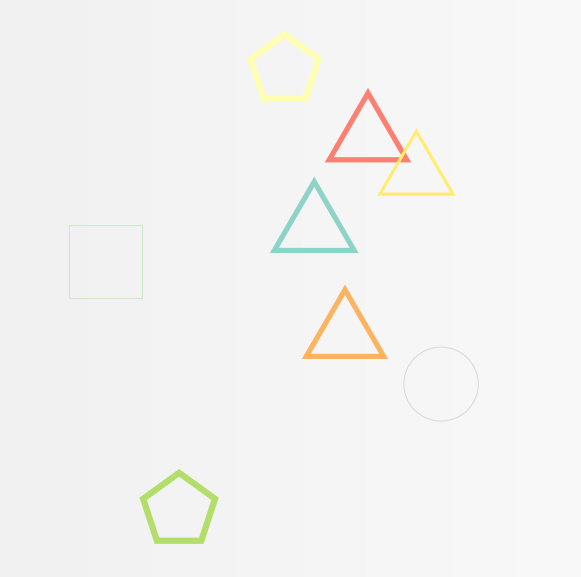[{"shape": "triangle", "thickness": 2.5, "radius": 0.4, "center": [0.541, 0.605]}, {"shape": "pentagon", "thickness": 3, "radius": 0.31, "center": [0.49, 0.878]}, {"shape": "triangle", "thickness": 2.5, "radius": 0.39, "center": [0.633, 0.761]}, {"shape": "triangle", "thickness": 2.5, "radius": 0.38, "center": [0.594, 0.42]}, {"shape": "pentagon", "thickness": 3, "radius": 0.32, "center": [0.308, 0.115]}, {"shape": "circle", "thickness": 0.5, "radius": 0.32, "center": [0.759, 0.334]}, {"shape": "square", "thickness": 0.5, "radius": 0.32, "center": [0.181, 0.547]}, {"shape": "triangle", "thickness": 1.5, "radius": 0.36, "center": [0.716, 0.699]}]